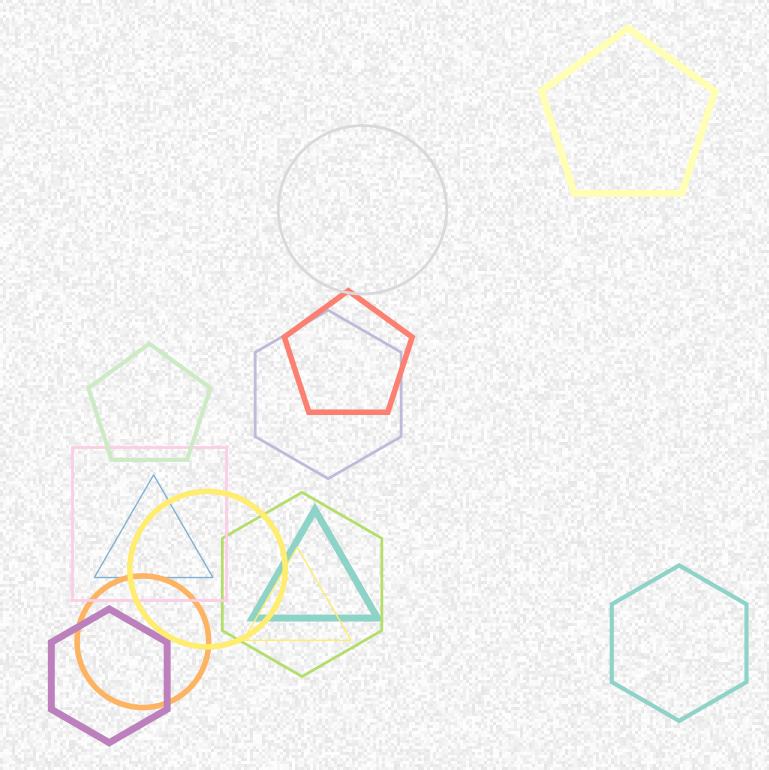[{"shape": "hexagon", "thickness": 1.5, "radius": 0.51, "center": [0.882, 0.165]}, {"shape": "triangle", "thickness": 2.5, "radius": 0.47, "center": [0.409, 0.244]}, {"shape": "pentagon", "thickness": 2.5, "radius": 0.59, "center": [0.816, 0.845]}, {"shape": "hexagon", "thickness": 1, "radius": 0.55, "center": [0.426, 0.488]}, {"shape": "pentagon", "thickness": 2, "radius": 0.44, "center": [0.452, 0.535]}, {"shape": "triangle", "thickness": 0.5, "radius": 0.44, "center": [0.199, 0.294]}, {"shape": "circle", "thickness": 2, "radius": 0.43, "center": [0.186, 0.167]}, {"shape": "hexagon", "thickness": 1, "radius": 0.6, "center": [0.392, 0.241]}, {"shape": "square", "thickness": 1, "radius": 0.5, "center": [0.193, 0.32]}, {"shape": "circle", "thickness": 1, "radius": 0.55, "center": [0.471, 0.728]}, {"shape": "hexagon", "thickness": 2.5, "radius": 0.43, "center": [0.142, 0.122]}, {"shape": "pentagon", "thickness": 1.5, "radius": 0.42, "center": [0.194, 0.47]}, {"shape": "triangle", "thickness": 0.5, "radius": 0.4, "center": [0.386, 0.209]}, {"shape": "circle", "thickness": 2, "radius": 0.5, "center": [0.27, 0.261]}]